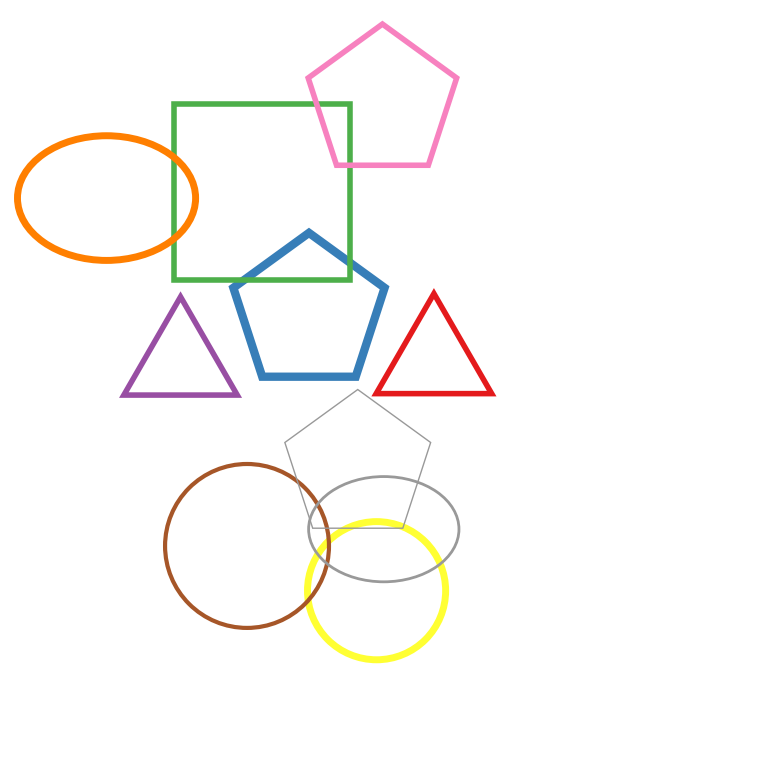[{"shape": "triangle", "thickness": 2, "radius": 0.43, "center": [0.564, 0.532]}, {"shape": "pentagon", "thickness": 3, "radius": 0.52, "center": [0.401, 0.594]}, {"shape": "square", "thickness": 2, "radius": 0.57, "center": [0.34, 0.751]}, {"shape": "triangle", "thickness": 2, "radius": 0.43, "center": [0.234, 0.529]}, {"shape": "oval", "thickness": 2.5, "radius": 0.58, "center": [0.138, 0.743]}, {"shape": "circle", "thickness": 2.5, "radius": 0.45, "center": [0.489, 0.233]}, {"shape": "circle", "thickness": 1.5, "radius": 0.53, "center": [0.321, 0.291]}, {"shape": "pentagon", "thickness": 2, "radius": 0.51, "center": [0.497, 0.867]}, {"shape": "pentagon", "thickness": 0.5, "radius": 0.5, "center": [0.465, 0.395]}, {"shape": "oval", "thickness": 1, "radius": 0.49, "center": [0.498, 0.313]}]